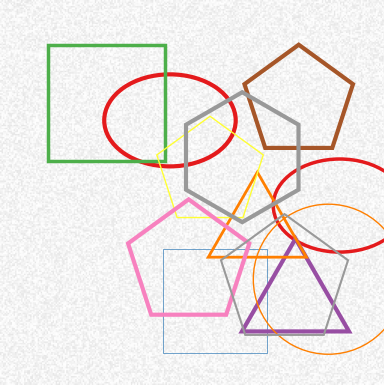[{"shape": "oval", "thickness": 3, "radius": 0.85, "center": [0.441, 0.687]}, {"shape": "oval", "thickness": 2.5, "radius": 0.86, "center": [0.882, 0.466]}, {"shape": "square", "thickness": 0.5, "radius": 0.68, "center": [0.558, 0.219]}, {"shape": "square", "thickness": 2.5, "radius": 0.76, "center": [0.276, 0.733]}, {"shape": "triangle", "thickness": 3, "radius": 0.8, "center": [0.768, 0.219]}, {"shape": "triangle", "thickness": 2, "radius": 0.74, "center": [0.668, 0.406]}, {"shape": "circle", "thickness": 1, "radius": 0.97, "center": [0.853, 0.275]}, {"shape": "pentagon", "thickness": 1, "radius": 0.73, "center": [0.546, 0.553]}, {"shape": "pentagon", "thickness": 3, "radius": 0.74, "center": [0.776, 0.736]}, {"shape": "pentagon", "thickness": 3, "radius": 0.83, "center": [0.49, 0.317]}, {"shape": "hexagon", "thickness": 3, "radius": 0.84, "center": [0.629, 0.592]}, {"shape": "pentagon", "thickness": 1.5, "radius": 0.87, "center": [0.739, 0.27]}]